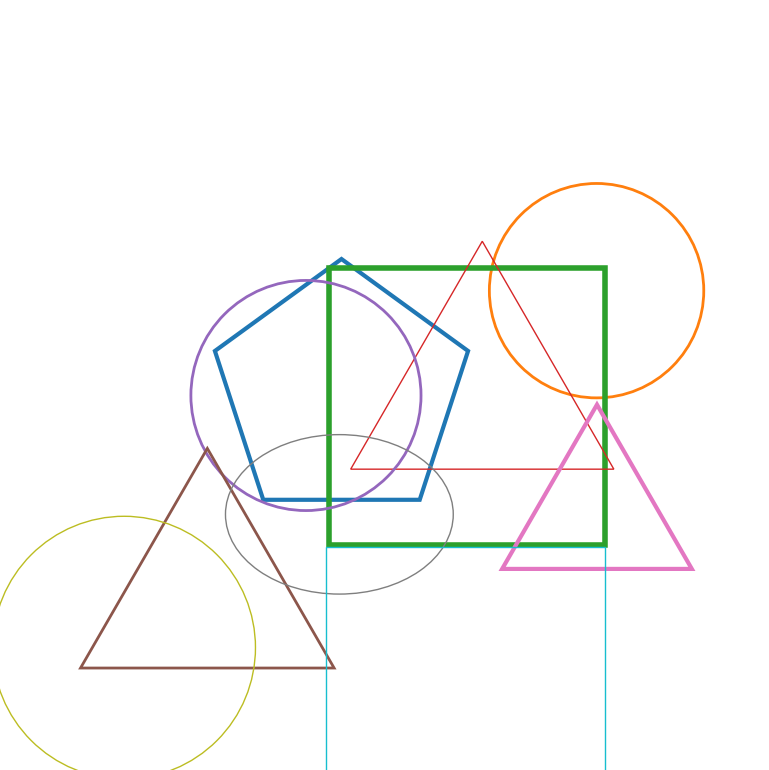[{"shape": "pentagon", "thickness": 1.5, "radius": 0.86, "center": [0.443, 0.491]}, {"shape": "circle", "thickness": 1, "radius": 0.7, "center": [0.775, 0.623]}, {"shape": "square", "thickness": 2, "radius": 0.9, "center": [0.606, 0.472]}, {"shape": "triangle", "thickness": 0.5, "radius": 0.99, "center": [0.626, 0.489]}, {"shape": "circle", "thickness": 1, "radius": 0.75, "center": [0.397, 0.486]}, {"shape": "triangle", "thickness": 1, "radius": 0.95, "center": [0.269, 0.227]}, {"shape": "triangle", "thickness": 1.5, "radius": 0.71, "center": [0.775, 0.332]}, {"shape": "oval", "thickness": 0.5, "radius": 0.74, "center": [0.441, 0.332]}, {"shape": "circle", "thickness": 0.5, "radius": 0.85, "center": [0.161, 0.159]}, {"shape": "square", "thickness": 0.5, "radius": 0.91, "center": [0.605, 0.108]}]